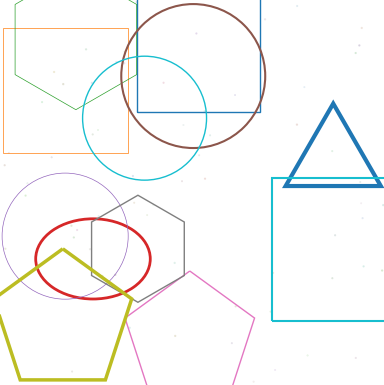[{"shape": "triangle", "thickness": 3, "radius": 0.71, "center": [0.866, 0.588]}, {"shape": "square", "thickness": 1, "radius": 0.79, "center": [0.515, 0.868]}, {"shape": "square", "thickness": 0.5, "radius": 0.82, "center": [0.17, 0.765]}, {"shape": "hexagon", "thickness": 0.5, "radius": 0.91, "center": [0.197, 0.897]}, {"shape": "oval", "thickness": 2, "radius": 0.74, "center": [0.242, 0.328]}, {"shape": "circle", "thickness": 0.5, "radius": 0.82, "center": [0.169, 0.387]}, {"shape": "circle", "thickness": 1.5, "radius": 0.93, "center": [0.502, 0.802]}, {"shape": "pentagon", "thickness": 1, "radius": 0.88, "center": [0.493, 0.119]}, {"shape": "hexagon", "thickness": 1, "radius": 0.7, "center": [0.358, 0.354]}, {"shape": "pentagon", "thickness": 2.5, "radius": 0.94, "center": [0.163, 0.166]}, {"shape": "square", "thickness": 1.5, "radius": 0.93, "center": [0.892, 0.352]}, {"shape": "circle", "thickness": 1, "radius": 0.8, "center": [0.376, 0.693]}]